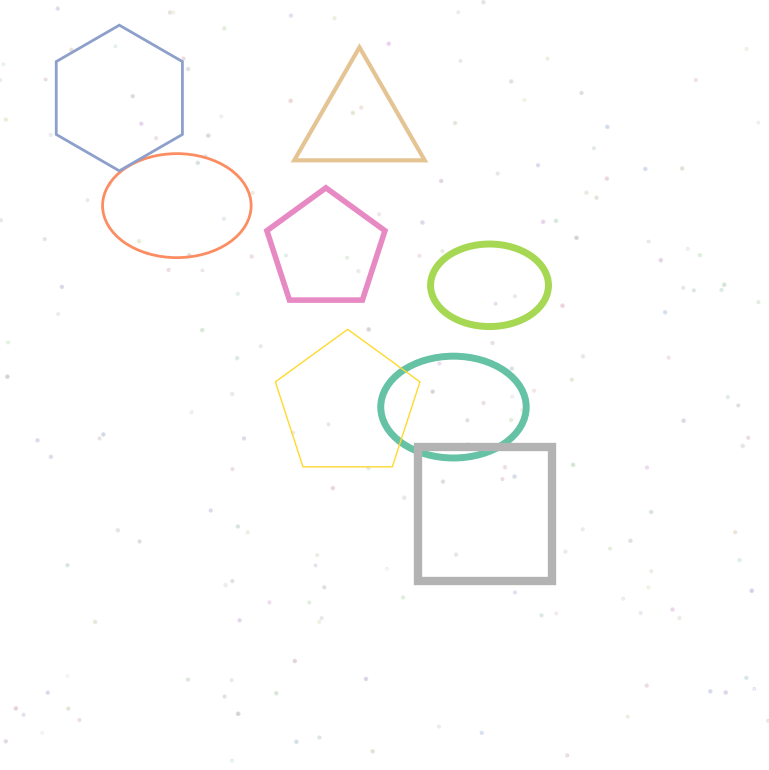[{"shape": "oval", "thickness": 2.5, "radius": 0.47, "center": [0.589, 0.471]}, {"shape": "oval", "thickness": 1, "radius": 0.48, "center": [0.23, 0.733]}, {"shape": "hexagon", "thickness": 1, "radius": 0.47, "center": [0.155, 0.873]}, {"shape": "pentagon", "thickness": 2, "radius": 0.4, "center": [0.423, 0.675]}, {"shape": "oval", "thickness": 2.5, "radius": 0.38, "center": [0.636, 0.629]}, {"shape": "pentagon", "thickness": 0.5, "radius": 0.49, "center": [0.451, 0.474]}, {"shape": "triangle", "thickness": 1.5, "radius": 0.49, "center": [0.467, 0.841]}, {"shape": "square", "thickness": 3, "radius": 0.44, "center": [0.63, 0.332]}]